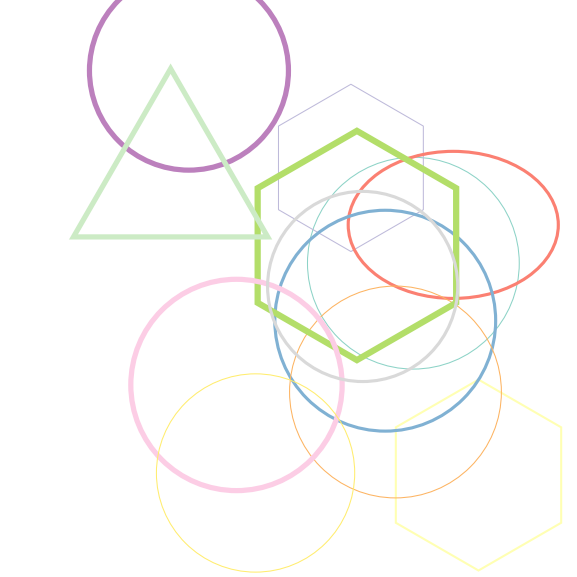[{"shape": "circle", "thickness": 0.5, "radius": 0.92, "center": [0.716, 0.543]}, {"shape": "hexagon", "thickness": 1, "radius": 0.83, "center": [0.829, 0.177]}, {"shape": "hexagon", "thickness": 0.5, "radius": 0.72, "center": [0.608, 0.708]}, {"shape": "oval", "thickness": 1.5, "radius": 0.91, "center": [0.785, 0.61]}, {"shape": "circle", "thickness": 1.5, "radius": 0.96, "center": [0.667, 0.444]}, {"shape": "circle", "thickness": 0.5, "radius": 0.92, "center": [0.685, 0.32]}, {"shape": "hexagon", "thickness": 3, "radius": 0.99, "center": [0.618, 0.574]}, {"shape": "circle", "thickness": 2.5, "radius": 0.91, "center": [0.409, 0.333]}, {"shape": "circle", "thickness": 1.5, "radius": 0.82, "center": [0.628, 0.503]}, {"shape": "circle", "thickness": 2.5, "radius": 0.86, "center": [0.327, 0.877]}, {"shape": "triangle", "thickness": 2.5, "radius": 0.97, "center": [0.295, 0.686]}, {"shape": "circle", "thickness": 0.5, "radius": 0.86, "center": [0.443, 0.18]}]